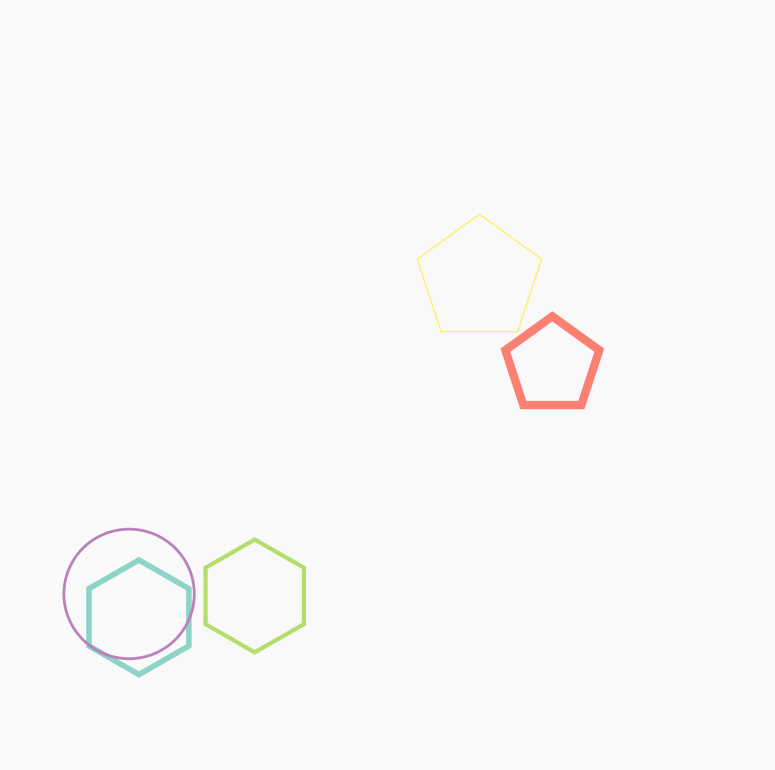[{"shape": "hexagon", "thickness": 2, "radius": 0.37, "center": [0.179, 0.198]}, {"shape": "pentagon", "thickness": 3, "radius": 0.32, "center": [0.713, 0.526]}, {"shape": "hexagon", "thickness": 1.5, "radius": 0.37, "center": [0.329, 0.226]}, {"shape": "circle", "thickness": 1, "radius": 0.42, "center": [0.167, 0.229]}, {"shape": "pentagon", "thickness": 0.5, "radius": 0.42, "center": [0.619, 0.637]}]